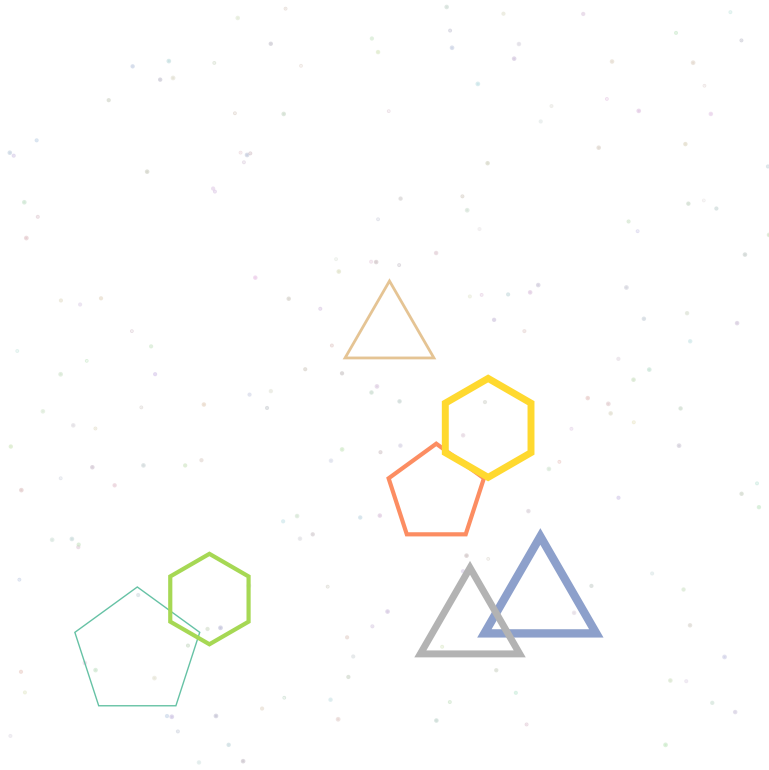[{"shape": "pentagon", "thickness": 0.5, "radius": 0.43, "center": [0.178, 0.152]}, {"shape": "pentagon", "thickness": 1.5, "radius": 0.33, "center": [0.567, 0.359]}, {"shape": "triangle", "thickness": 3, "radius": 0.42, "center": [0.702, 0.219]}, {"shape": "hexagon", "thickness": 1.5, "radius": 0.29, "center": [0.272, 0.222]}, {"shape": "hexagon", "thickness": 2.5, "radius": 0.32, "center": [0.634, 0.444]}, {"shape": "triangle", "thickness": 1, "radius": 0.33, "center": [0.506, 0.568]}, {"shape": "triangle", "thickness": 2.5, "radius": 0.37, "center": [0.61, 0.188]}]